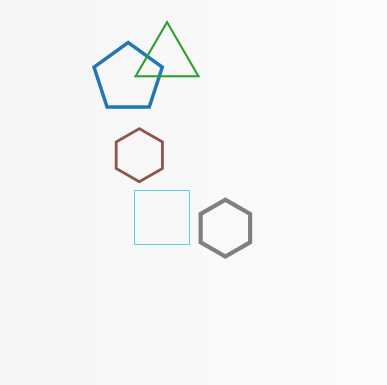[{"shape": "pentagon", "thickness": 2.5, "radius": 0.46, "center": [0.331, 0.797]}, {"shape": "triangle", "thickness": 1.5, "radius": 0.47, "center": [0.431, 0.849]}, {"shape": "hexagon", "thickness": 2, "radius": 0.34, "center": [0.36, 0.597]}, {"shape": "hexagon", "thickness": 3, "radius": 0.37, "center": [0.582, 0.407]}, {"shape": "square", "thickness": 0.5, "radius": 0.35, "center": [0.416, 0.436]}]